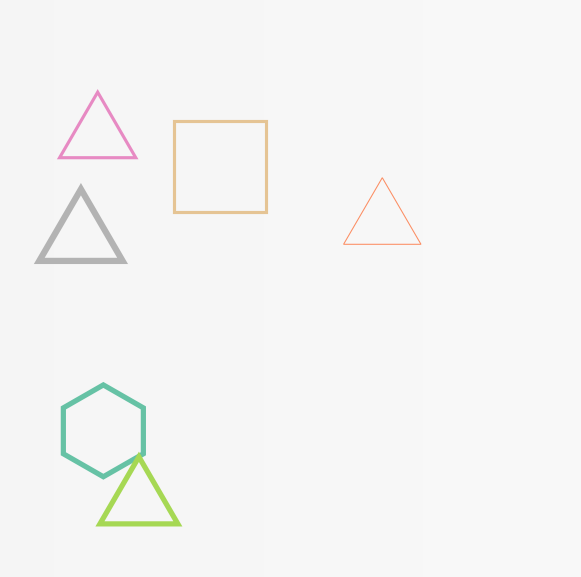[{"shape": "hexagon", "thickness": 2.5, "radius": 0.4, "center": [0.178, 0.253]}, {"shape": "triangle", "thickness": 0.5, "radius": 0.38, "center": [0.658, 0.615]}, {"shape": "triangle", "thickness": 1.5, "radius": 0.38, "center": [0.168, 0.764]}, {"shape": "triangle", "thickness": 2.5, "radius": 0.39, "center": [0.239, 0.131]}, {"shape": "square", "thickness": 1.5, "radius": 0.39, "center": [0.378, 0.711]}, {"shape": "triangle", "thickness": 3, "radius": 0.41, "center": [0.139, 0.589]}]